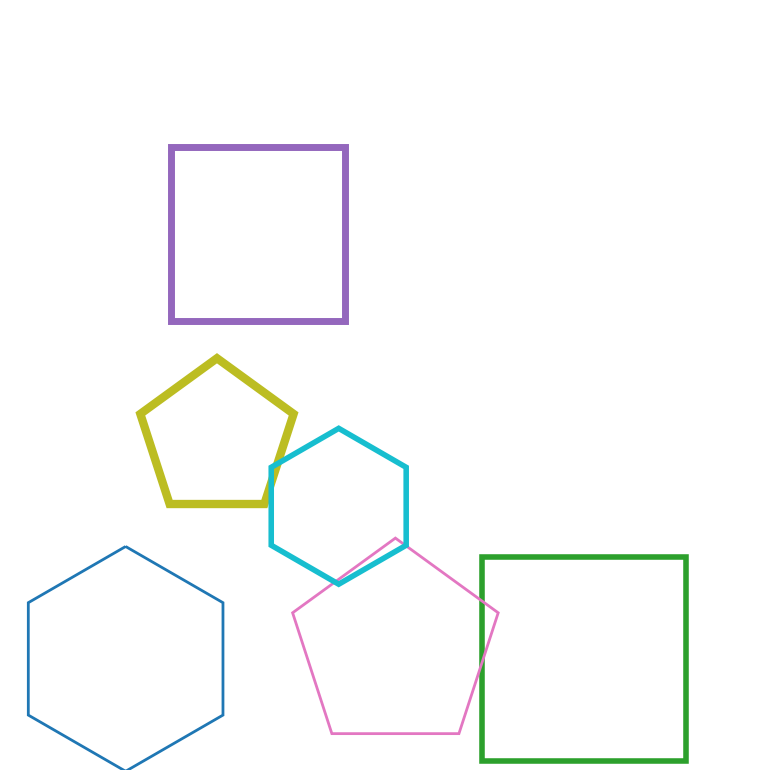[{"shape": "hexagon", "thickness": 1, "radius": 0.73, "center": [0.163, 0.144]}, {"shape": "square", "thickness": 2, "radius": 0.66, "center": [0.759, 0.145]}, {"shape": "square", "thickness": 2.5, "radius": 0.56, "center": [0.336, 0.696]}, {"shape": "pentagon", "thickness": 1, "radius": 0.7, "center": [0.514, 0.161]}, {"shape": "pentagon", "thickness": 3, "radius": 0.52, "center": [0.282, 0.43]}, {"shape": "hexagon", "thickness": 2, "radius": 0.51, "center": [0.44, 0.342]}]